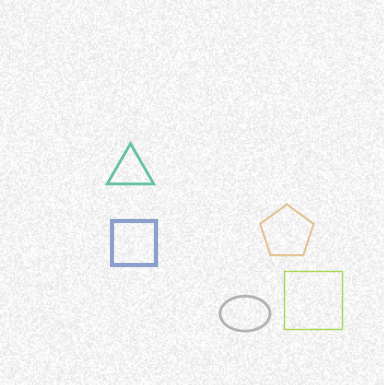[{"shape": "triangle", "thickness": 2, "radius": 0.35, "center": [0.339, 0.557]}, {"shape": "square", "thickness": 3, "radius": 0.29, "center": [0.347, 0.369]}, {"shape": "square", "thickness": 1, "radius": 0.38, "center": [0.813, 0.221]}, {"shape": "pentagon", "thickness": 1.5, "radius": 0.36, "center": [0.745, 0.396]}, {"shape": "oval", "thickness": 2, "radius": 0.32, "center": [0.636, 0.185]}]